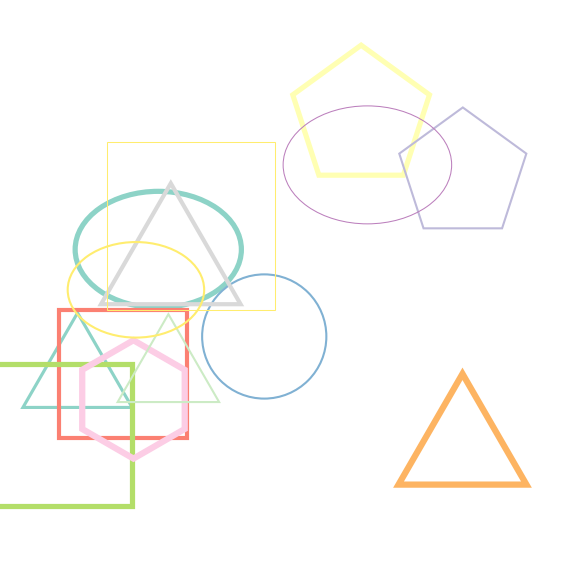[{"shape": "oval", "thickness": 2.5, "radius": 0.72, "center": [0.274, 0.567]}, {"shape": "triangle", "thickness": 1.5, "radius": 0.55, "center": [0.134, 0.348]}, {"shape": "pentagon", "thickness": 2.5, "radius": 0.62, "center": [0.625, 0.796]}, {"shape": "pentagon", "thickness": 1, "radius": 0.58, "center": [0.801, 0.697]}, {"shape": "square", "thickness": 2, "radius": 0.55, "center": [0.213, 0.352]}, {"shape": "circle", "thickness": 1, "radius": 0.54, "center": [0.458, 0.416]}, {"shape": "triangle", "thickness": 3, "radius": 0.64, "center": [0.801, 0.224]}, {"shape": "square", "thickness": 2.5, "radius": 0.61, "center": [0.107, 0.246]}, {"shape": "hexagon", "thickness": 3, "radius": 0.51, "center": [0.231, 0.308]}, {"shape": "triangle", "thickness": 2, "radius": 0.7, "center": [0.296, 0.542]}, {"shape": "oval", "thickness": 0.5, "radius": 0.73, "center": [0.636, 0.714]}, {"shape": "triangle", "thickness": 1, "radius": 0.51, "center": [0.292, 0.354]}, {"shape": "oval", "thickness": 1, "radius": 0.59, "center": [0.235, 0.497]}, {"shape": "square", "thickness": 0.5, "radius": 0.73, "center": [0.331, 0.608]}]